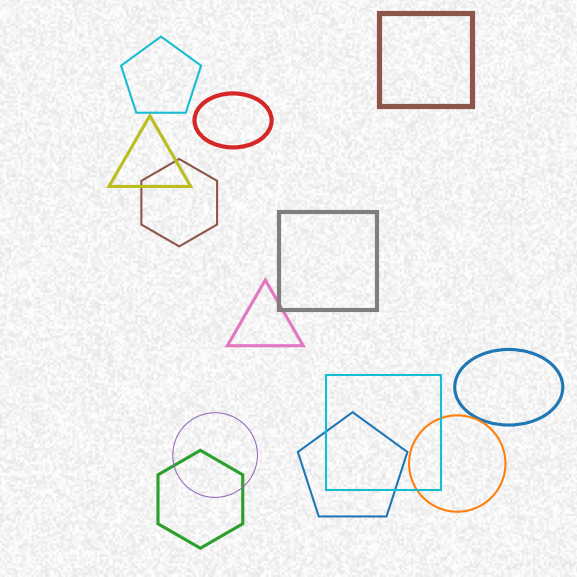[{"shape": "pentagon", "thickness": 1, "radius": 0.5, "center": [0.611, 0.186]}, {"shape": "oval", "thickness": 1.5, "radius": 0.47, "center": [0.881, 0.329]}, {"shape": "circle", "thickness": 1, "radius": 0.42, "center": [0.792, 0.196]}, {"shape": "hexagon", "thickness": 1.5, "radius": 0.42, "center": [0.347, 0.135]}, {"shape": "oval", "thickness": 2, "radius": 0.33, "center": [0.404, 0.791]}, {"shape": "circle", "thickness": 0.5, "radius": 0.37, "center": [0.372, 0.211]}, {"shape": "hexagon", "thickness": 1, "radius": 0.38, "center": [0.31, 0.648]}, {"shape": "square", "thickness": 2.5, "radius": 0.4, "center": [0.736, 0.896]}, {"shape": "triangle", "thickness": 1.5, "radius": 0.38, "center": [0.459, 0.438]}, {"shape": "square", "thickness": 2, "radius": 0.43, "center": [0.568, 0.547]}, {"shape": "triangle", "thickness": 1.5, "radius": 0.41, "center": [0.259, 0.717]}, {"shape": "pentagon", "thickness": 1, "radius": 0.36, "center": [0.279, 0.863]}, {"shape": "square", "thickness": 1, "radius": 0.5, "center": [0.664, 0.251]}]